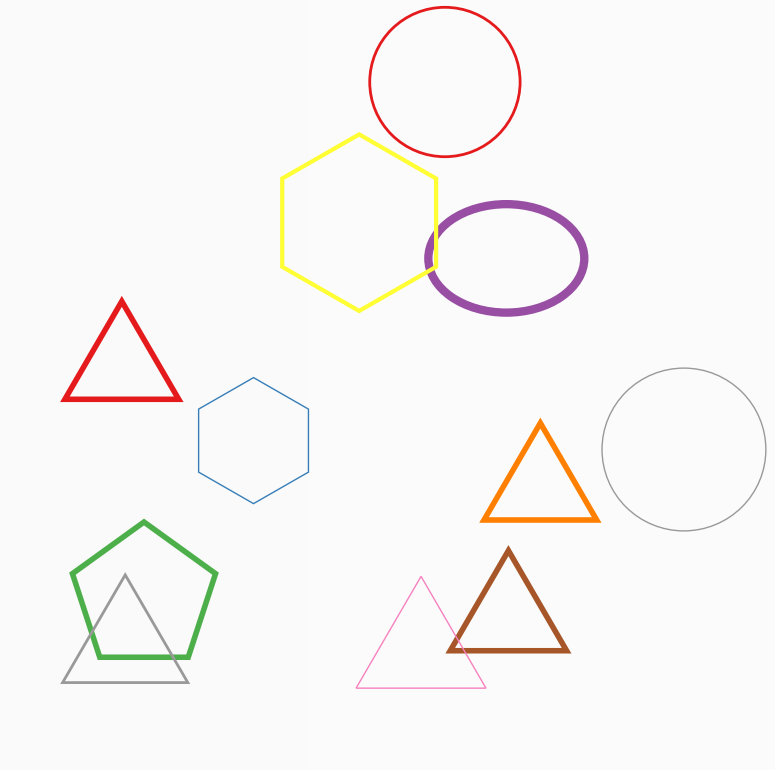[{"shape": "circle", "thickness": 1, "radius": 0.49, "center": [0.574, 0.893]}, {"shape": "triangle", "thickness": 2, "radius": 0.42, "center": [0.157, 0.524]}, {"shape": "hexagon", "thickness": 0.5, "radius": 0.41, "center": [0.327, 0.428]}, {"shape": "pentagon", "thickness": 2, "radius": 0.49, "center": [0.186, 0.225]}, {"shape": "oval", "thickness": 3, "radius": 0.5, "center": [0.653, 0.664]}, {"shape": "triangle", "thickness": 2, "radius": 0.42, "center": [0.697, 0.367]}, {"shape": "hexagon", "thickness": 1.5, "radius": 0.57, "center": [0.463, 0.711]}, {"shape": "triangle", "thickness": 2, "radius": 0.43, "center": [0.656, 0.198]}, {"shape": "triangle", "thickness": 0.5, "radius": 0.48, "center": [0.543, 0.155]}, {"shape": "circle", "thickness": 0.5, "radius": 0.53, "center": [0.883, 0.416]}, {"shape": "triangle", "thickness": 1, "radius": 0.47, "center": [0.162, 0.16]}]